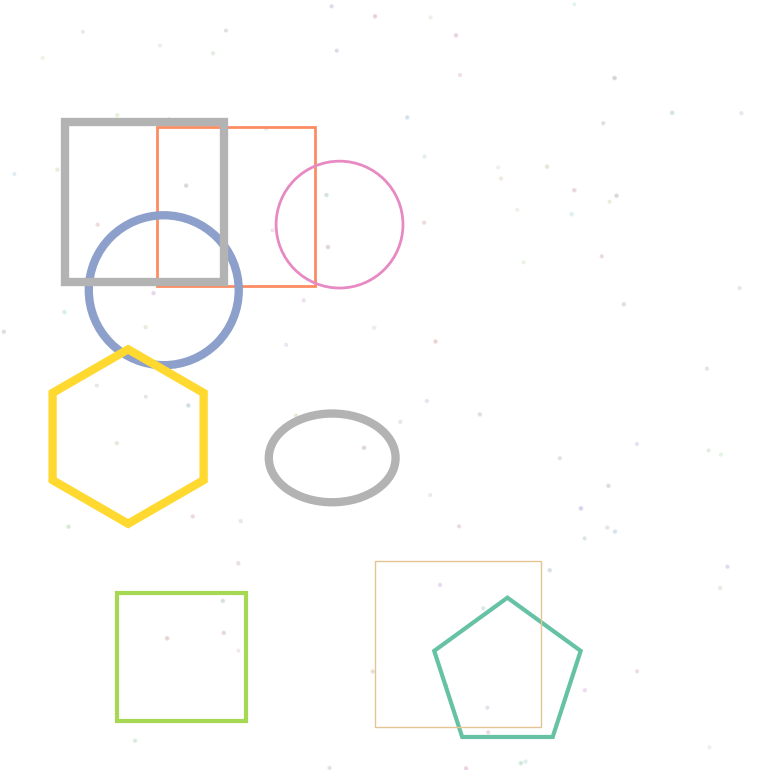[{"shape": "pentagon", "thickness": 1.5, "radius": 0.5, "center": [0.659, 0.124]}, {"shape": "square", "thickness": 1, "radius": 0.51, "center": [0.306, 0.732]}, {"shape": "circle", "thickness": 3, "radius": 0.49, "center": [0.213, 0.623]}, {"shape": "circle", "thickness": 1, "radius": 0.41, "center": [0.441, 0.708]}, {"shape": "square", "thickness": 1.5, "radius": 0.42, "center": [0.236, 0.147]}, {"shape": "hexagon", "thickness": 3, "radius": 0.57, "center": [0.166, 0.433]}, {"shape": "square", "thickness": 0.5, "radius": 0.54, "center": [0.595, 0.164]}, {"shape": "square", "thickness": 3, "radius": 0.52, "center": [0.188, 0.738]}, {"shape": "oval", "thickness": 3, "radius": 0.41, "center": [0.431, 0.405]}]